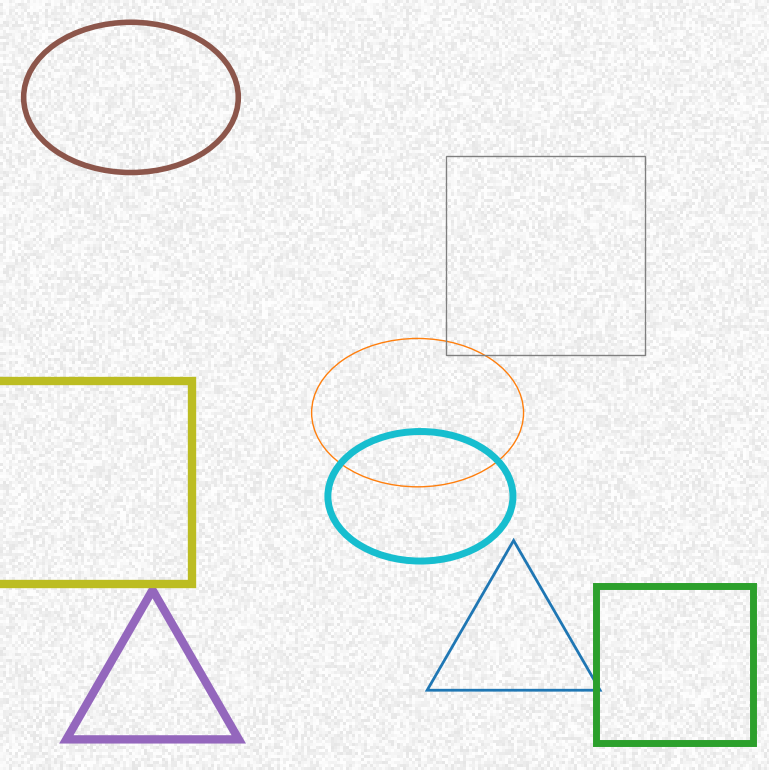[{"shape": "triangle", "thickness": 1, "radius": 0.65, "center": [0.667, 0.168]}, {"shape": "oval", "thickness": 0.5, "radius": 0.69, "center": [0.542, 0.464]}, {"shape": "square", "thickness": 2.5, "radius": 0.51, "center": [0.876, 0.137]}, {"shape": "triangle", "thickness": 3, "radius": 0.65, "center": [0.198, 0.104]}, {"shape": "oval", "thickness": 2, "radius": 0.7, "center": [0.17, 0.874]}, {"shape": "square", "thickness": 0.5, "radius": 0.65, "center": [0.708, 0.669]}, {"shape": "square", "thickness": 3, "radius": 0.66, "center": [0.118, 0.373]}, {"shape": "oval", "thickness": 2.5, "radius": 0.6, "center": [0.546, 0.355]}]